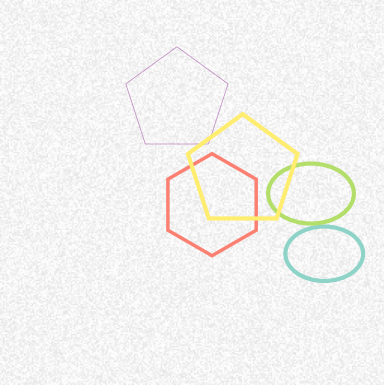[{"shape": "oval", "thickness": 3, "radius": 0.5, "center": [0.842, 0.341]}, {"shape": "hexagon", "thickness": 2.5, "radius": 0.66, "center": [0.551, 0.468]}, {"shape": "oval", "thickness": 3, "radius": 0.56, "center": [0.808, 0.497]}, {"shape": "pentagon", "thickness": 0.5, "radius": 0.7, "center": [0.46, 0.739]}, {"shape": "pentagon", "thickness": 3, "radius": 0.75, "center": [0.63, 0.554]}]